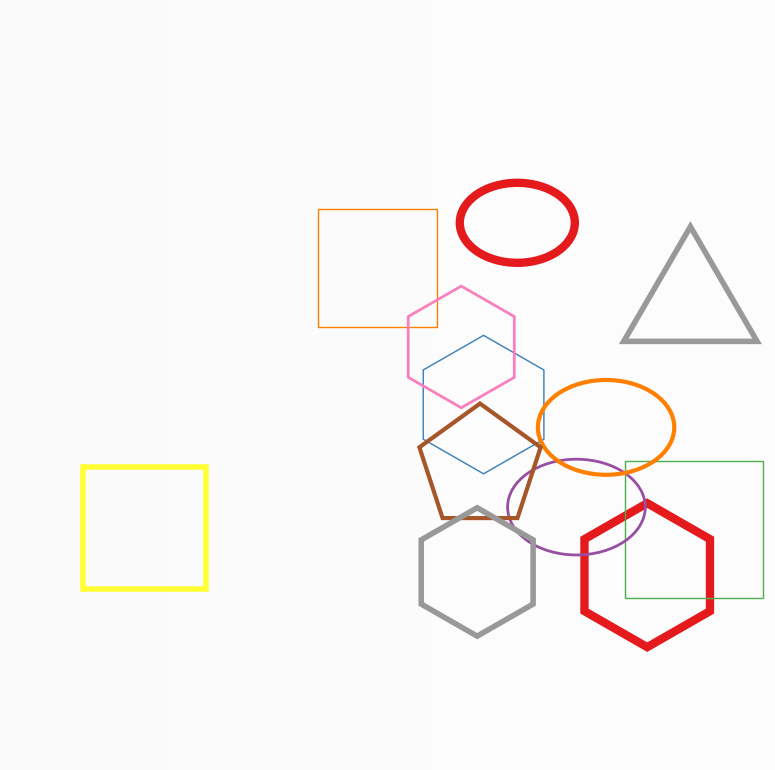[{"shape": "hexagon", "thickness": 3, "radius": 0.47, "center": [0.835, 0.253]}, {"shape": "oval", "thickness": 3, "radius": 0.37, "center": [0.667, 0.711]}, {"shape": "hexagon", "thickness": 0.5, "radius": 0.45, "center": [0.624, 0.475]}, {"shape": "square", "thickness": 0.5, "radius": 0.45, "center": [0.896, 0.312]}, {"shape": "oval", "thickness": 1, "radius": 0.44, "center": [0.744, 0.341]}, {"shape": "square", "thickness": 0.5, "radius": 0.38, "center": [0.488, 0.652]}, {"shape": "oval", "thickness": 1.5, "radius": 0.44, "center": [0.782, 0.445]}, {"shape": "square", "thickness": 2, "radius": 0.4, "center": [0.187, 0.314]}, {"shape": "pentagon", "thickness": 1.5, "radius": 0.41, "center": [0.619, 0.394]}, {"shape": "hexagon", "thickness": 1, "radius": 0.39, "center": [0.595, 0.549]}, {"shape": "hexagon", "thickness": 2, "radius": 0.42, "center": [0.616, 0.257]}, {"shape": "triangle", "thickness": 2, "radius": 0.5, "center": [0.891, 0.606]}]